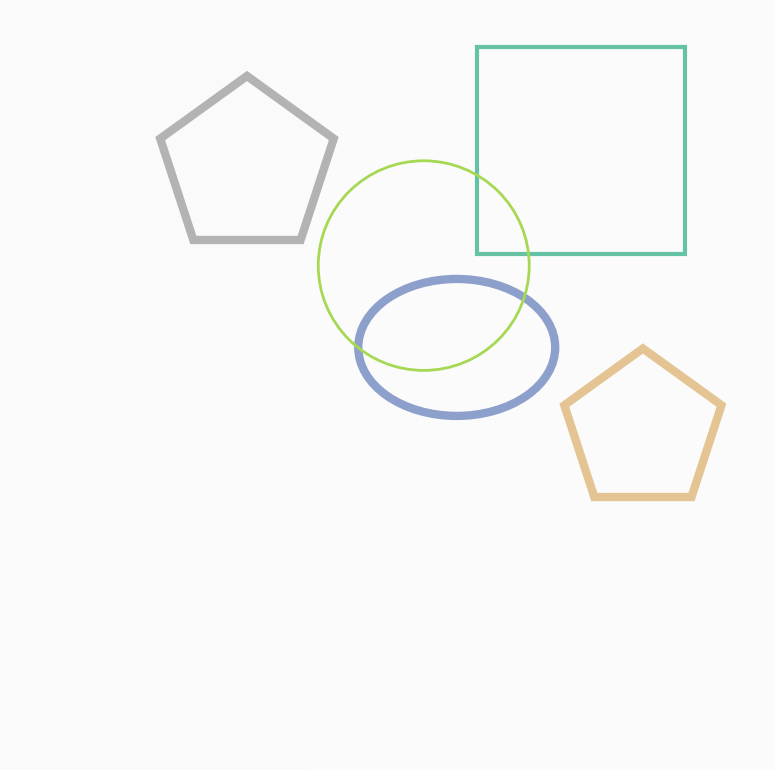[{"shape": "square", "thickness": 1.5, "radius": 0.67, "center": [0.75, 0.805]}, {"shape": "oval", "thickness": 3, "radius": 0.64, "center": [0.589, 0.549]}, {"shape": "circle", "thickness": 1, "radius": 0.68, "center": [0.547, 0.655]}, {"shape": "pentagon", "thickness": 3, "radius": 0.53, "center": [0.83, 0.441]}, {"shape": "pentagon", "thickness": 3, "radius": 0.59, "center": [0.319, 0.784]}]